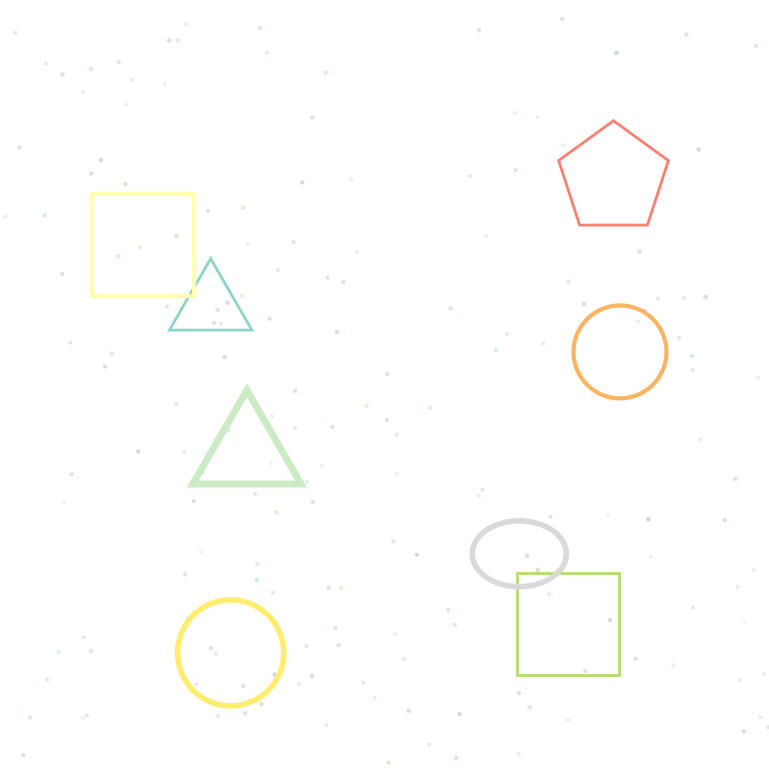[{"shape": "triangle", "thickness": 1, "radius": 0.31, "center": [0.274, 0.602]}, {"shape": "square", "thickness": 1.5, "radius": 0.33, "center": [0.186, 0.682]}, {"shape": "pentagon", "thickness": 1, "radius": 0.37, "center": [0.797, 0.768]}, {"shape": "circle", "thickness": 1.5, "radius": 0.3, "center": [0.805, 0.543]}, {"shape": "square", "thickness": 1, "radius": 0.33, "center": [0.738, 0.19]}, {"shape": "oval", "thickness": 2, "radius": 0.31, "center": [0.674, 0.281]}, {"shape": "triangle", "thickness": 2.5, "radius": 0.41, "center": [0.321, 0.412]}, {"shape": "circle", "thickness": 2, "radius": 0.34, "center": [0.3, 0.152]}]